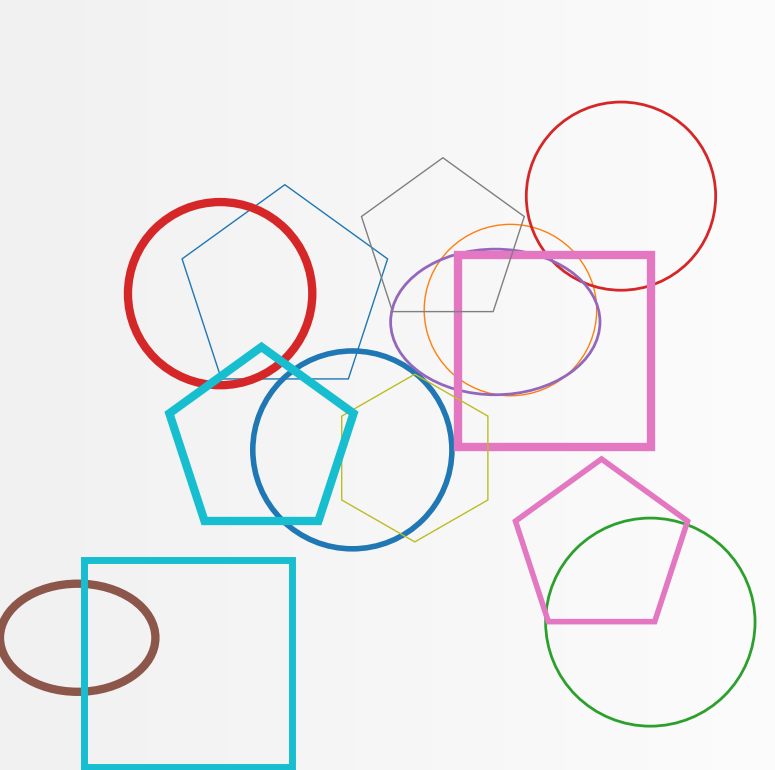[{"shape": "circle", "thickness": 2, "radius": 0.64, "center": [0.455, 0.416]}, {"shape": "pentagon", "thickness": 0.5, "radius": 0.7, "center": [0.368, 0.621]}, {"shape": "circle", "thickness": 0.5, "radius": 0.56, "center": [0.659, 0.597]}, {"shape": "circle", "thickness": 1, "radius": 0.68, "center": [0.839, 0.192]}, {"shape": "circle", "thickness": 3, "radius": 0.59, "center": [0.284, 0.619]}, {"shape": "circle", "thickness": 1, "radius": 0.61, "center": [0.801, 0.745]}, {"shape": "oval", "thickness": 1, "radius": 0.68, "center": [0.639, 0.582]}, {"shape": "oval", "thickness": 3, "radius": 0.5, "center": [0.1, 0.172]}, {"shape": "pentagon", "thickness": 2, "radius": 0.58, "center": [0.776, 0.287]}, {"shape": "square", "thickness": 3, "radius": 0.62, "center": [0.715, 0.544]}, {"shape": "pentagon", "thickness": 0.5, "radius": 0.55, "center": [0.571, 0.685]}, {"shape": "hexagon", "thickness": 0.5, "radius": 0.54, "center": [0.535, 0.405]}, {"shape": "pentagon", "thickness": 3, "radius": 0.62, "center": [0.337, 0.424]}, {"shape": "square", "thickness": 2.5, "radius": 0.67, "center": [0.242, 0.138]}]